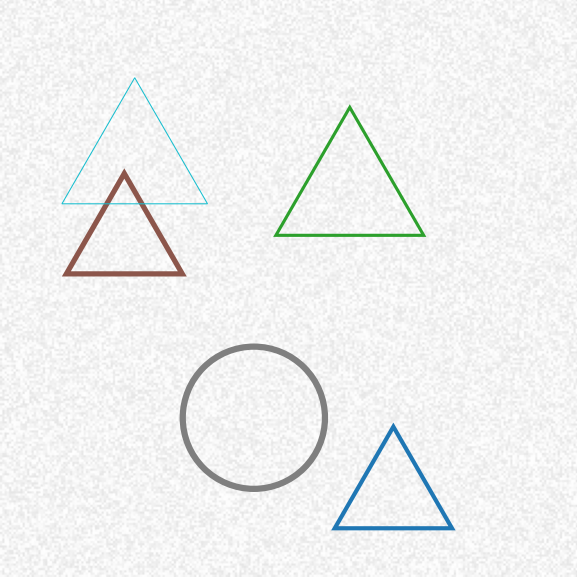[{"shape": "triangle", "thickness": 2, "radius": 0.59, "center": [0.681, 0.143]}, {"shape": "triangle", "thickness": 1.5, "radius": 0.74, "center": [0.606, 0.666]}, {"shape": "triangle", "thickness": 2.5, "radius": 0.58, "center": [0.215, 0.583]}, {"shape": "circle", "thickness": 3, "radius": 0.62, "center": [0.44, 0.276]}, {"shape": "triangle", "thickness": 0.5, "radius": 0.73, "center": [0.233, 0.719]}]